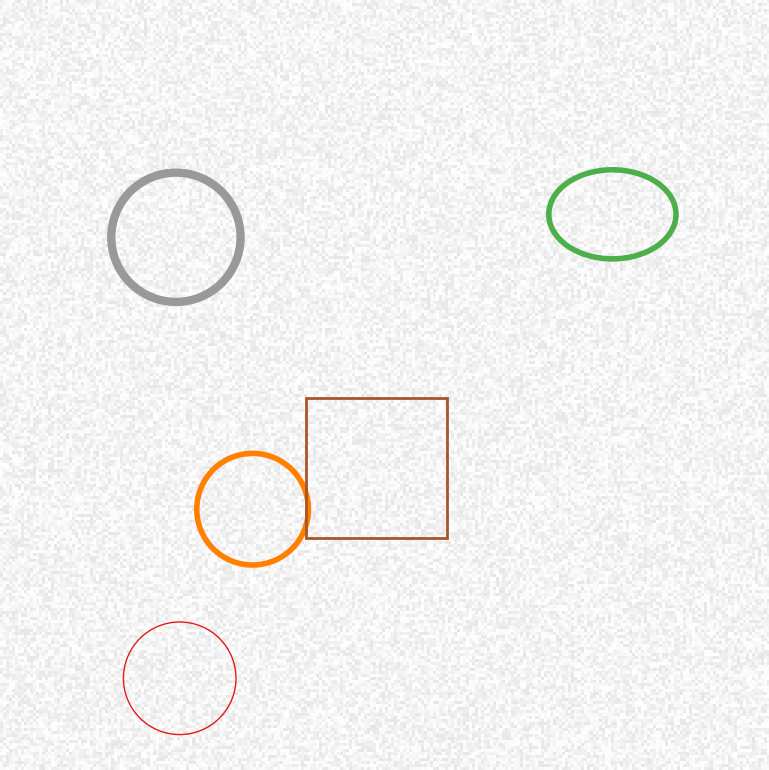[{"shape": "circle", "thickness": 0.5, "radius": 0.37, "center": [0.233, 0.119]}, {"shape": "oval", "thickness": 2, "radius": 0.41, "center": [0.795, 0.722]}, {"shape": "circle", "thickness": 2, "radius": 0.36, "center": [0.328, 0.339]}, {"shape": "square", "thickness": 1, "radius": 0.46, "center": [0.489, 0.392]}, {"shape": "circle", "thickness": 3, "radius": 0.42, "center": [0.228, 0.692]}]